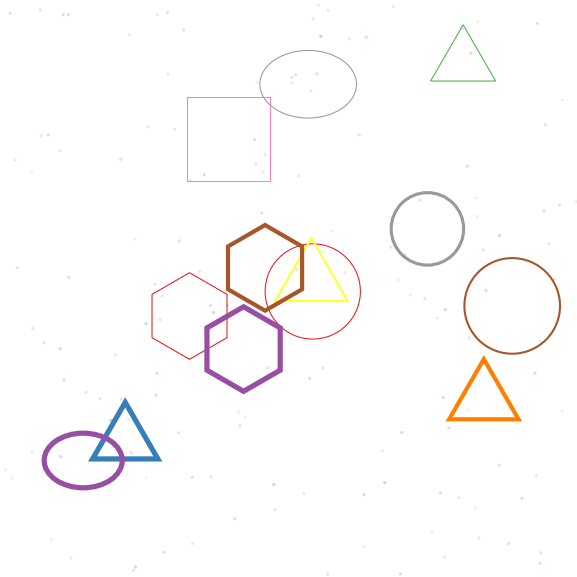[{"shape": "circle", "thickness": 0.5, "radius": 0.41, "center": [0.542, 0.494]}, {"shape": "hexagon", "thickness": 0.5, "radius": 0.37, "center": [0.328, 0.452]}, {"shape": "triangle", "thickness": 2.5, "radius": 0.33, "center": [0.217, 0.237]}, {"shape": "triangle", "thickness": 0.5, "radius": 0.32, "center": [0.802, 0.891]}, {"shape": "hexagon", "thickness": 2.5, "radius": 0.37, "center": [0.422, 0.395]}, {"shape": "oval", "thickness": 2.5, "radius": 0.34, "center": [0.144, 0.202]}, {"shape": "triangle", "thickness": 2, "radius": 0.35, "center": [0.838, 0.308]}, {"shape": "triangle", "thickness": 1, "radius": 0.36, "center": [0.539, 0.514]}, {"shape": "circle", "thickness": 1, "radius": 0.41, "center": [0.887, 0.469]}, {"shape": "hexagon", "thickness": 2, "radius": 0.37, "center": [0.459, 0.535]}, {"shape": "square", "thickness": 0.5, "radius": 0.36, "center": [0.396, 0.759]}, {"shape": "circle", "thickness": 1.5, "radius": 0.31, "center": [0.74, 0.603]}, {"shape": "oval", "thickness": 0.5, "radius": 0.42, "center": [0.534, 0.853]}]